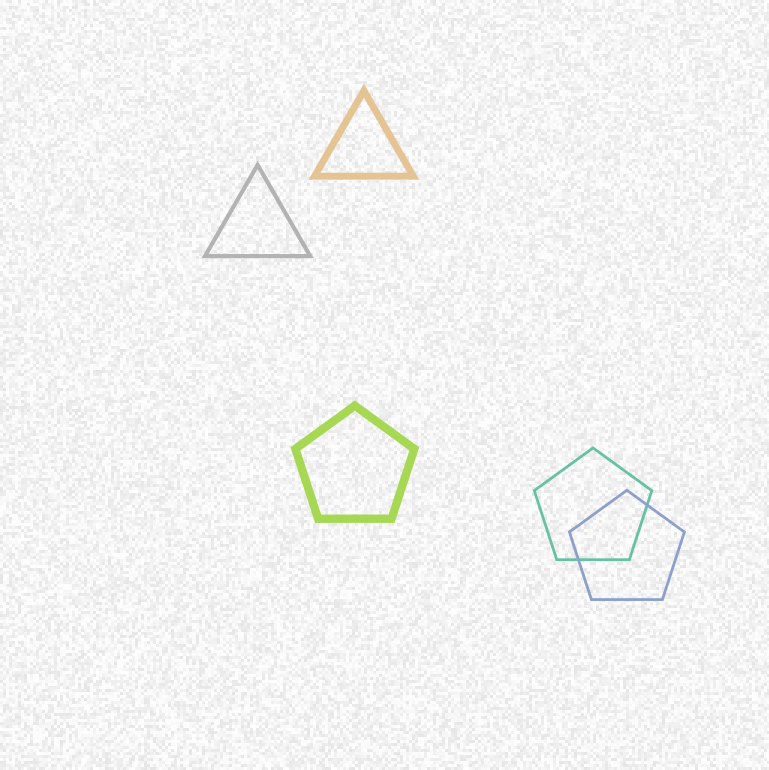[{"shape": "pentagon", "thickness": 1, "radius": 0.4, "center": [0.77, 0.338]}, {"shape": "pentagon", "thickness": 1, "radius": 0.39, "center": [0.814, 0.285]}, {"shape": "pentagon", "thickness": 3, "radius": 0.41, "center": [0.461, 0.392]}, {"shape": "triangle", "thickness": 2.5, "radius": 0.37, "center": [0.473, 0.808]}, {"shape": "triangle", "thickness": 1.5, "radius": 0.39, "center": [0.335, 0.707]}]